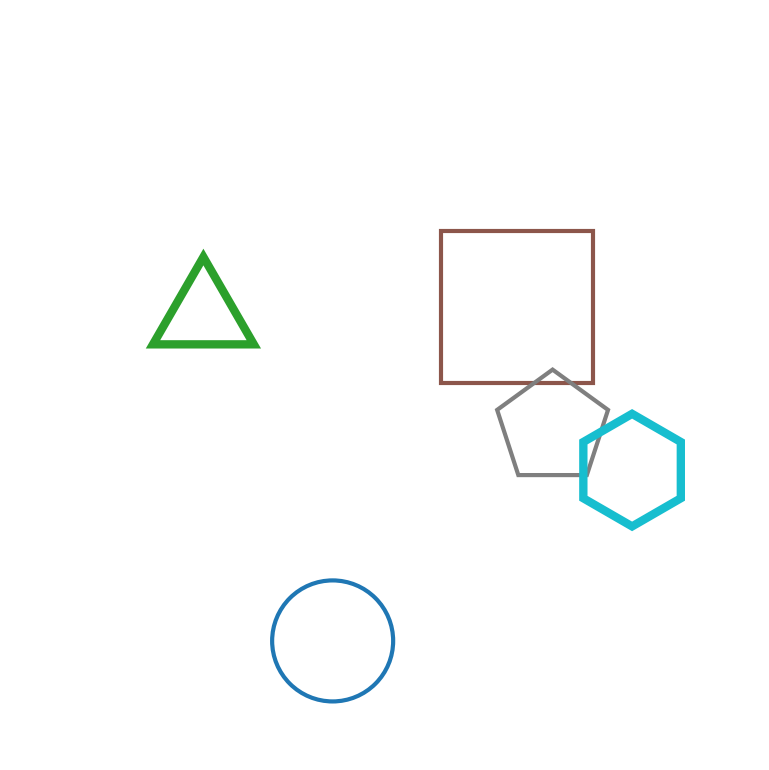[{"shape": "circle", "thickness": 1.5, "radius": 0.39, "center": [0.432, 0.168]}, {"shape": "triangle", "thickness": 3, "radius": 0.38, "center": [0.264, 0.591]}, {"shape": "square", "thickness": 1.5, "radius": 0.49, "center": [0.672, 0.601]}, {"shape": "pentagon", "thickness": 1.5, "radius": 0.38, "center": [0.718, 0.444]}, {"shape": "hexagon", "thickness": 3, "radius": 0.37, "center": [0.821, 0.389]}]